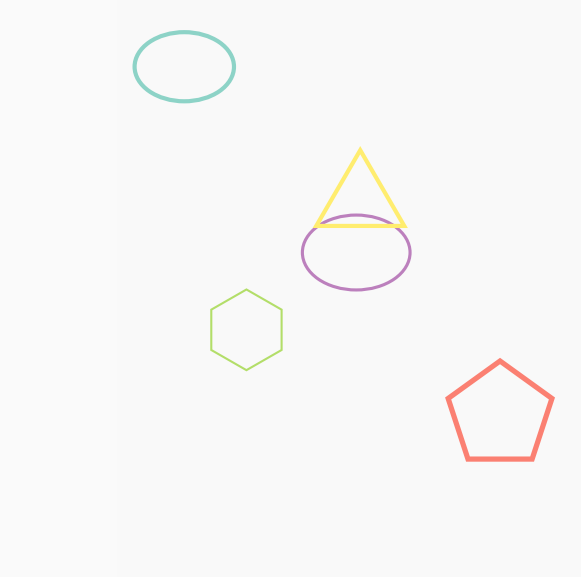[{"shape": "oval", "thickness": 2, "radius": 0.43, "center": [0.317, 0.884]}, {"shape": "pentagon", "thickness": 2.5, "radius": 0.47, "center": [0.86, 0.28]}, {"shape": "hexagon", "thickness": 1, "radius": 0.35, "center": [0.424, 0.428]}, {"shape": "oval", "thickness": 1.5, "radius": 0.46, "center": [0.613, 0.562]}, {"shape": "triangle", "thickness": 2, "radius": 0.44, "center": [0.62, 0.652]}]